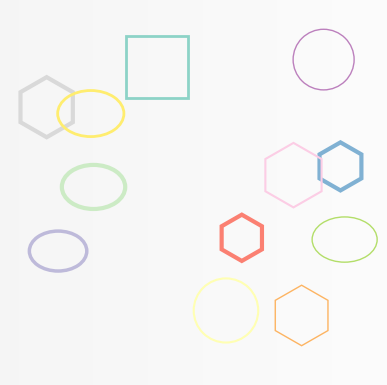[{"shape": "square", "thickness": 2, "radius": 0.4, "center": [0.405, 0.827]}, {"shape": "circle", "thickness": 1.5, "radius": 0.42, "center": [0.583, 0.194]}, {"shape": "oval", "thickness": 2.5, "radius": 0.37, "center": [0.15, 0.348]}, {"shape": "hexagon", "thickness": 3, "radius": 0.3, "center": [0.624, 0.382]}, {"shape": "hexagon", "thickness": 3, "radius": 0.31, "center": [0.879, 0.568]}, {"shape": "hexagon", "thickness": 1, "radius": 0.39, "center": [0.778, 0.181]}, {"shape": "oval", "thickness": 1, "radius": 0.42, "center": [0.889, 0.378]}, {"shape": "hexagon", "thickness": 1.5, "radius": 0.42, "center": [0.757, 0.545]}, {"shape": "hexagon", "thickness": 3, "radius": 0.39, "center": [0.12, 0.722]}, {"shape": "circle", "thickness": 1, "radius": 0.39, "center": [0.835, 0.845]}, {"shape": "oval", "thickness": 3, "radius": 0.41, "center": [0.241, 0.514]}, {"shape": "oval", "thickness": 2, "radius": 0.43, "center": [0.234, 0.705]}]